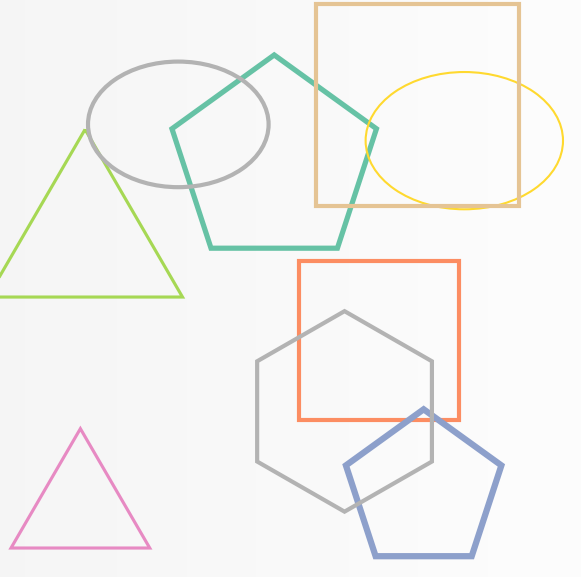[{"shape": "pentagon", "thickness": 2.5, "radius": 0.92, "center": [0.472, 0.719]}, {"shape": "square", "thickness": 2, "radius": 0.69, "center": [0.652, 0.41]}, {"shape": "pentagon", "thickness": 3, "radius": 0.7, "center": [0.729, 0.15]}, {"shape": "triangle", "thickness": 1.5, "radius": 0.69, "center": [0.138, 0.119]}, {"shape": "triangle", "thickness": 1.5, "radius": 0.97, "center": [0.146, 0.582]}, {"shape": "oval", "thickness": 1, "radius": 0.85, "center": [0.799, 0.756]}, {"shape": "square", "thickness": 2, "radius": 0.88, "center": [0.718, 0.817]}, {"shape": "oval", "thickness": 2, "radius": 0.78, "center": [0.307, 0.784]}, {"shape": "hexagon", "thickness": 2, "radius": 0.87, "center": [0.593, 0.287]}]